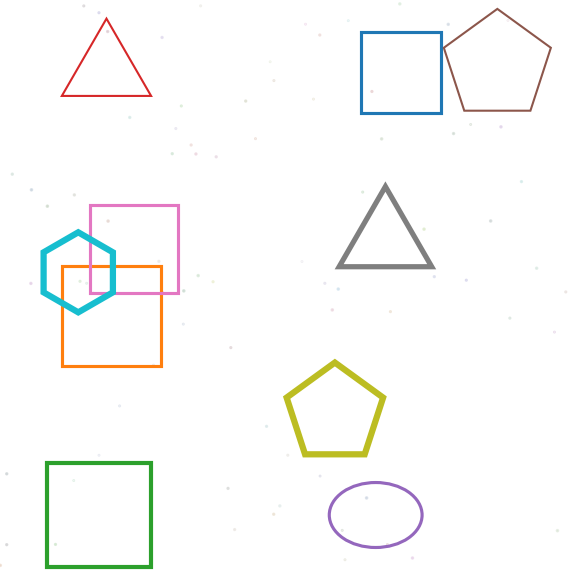[{"shape": "square", "thickness": 1.5, "radius": 0.35, "center": [0.694, 0.873]}, {"shape": "square", "thickness": 1.5, "radius": 0.43, "center": [0.194, 0.452]}, {"shape": "square", "thickness": 2, "radius": 0.45, "center": [0.172, 0.107]}, {"shape": "triangle", "thickness": 1, "radius": 0.45, "center": [0.184, 0.878]}, {"shape": "oval", "thickness": 1.5, "radius": 0.4, "center": [0.651, 0.107]}, {"shape": "pentagon", "thickness": 1, "radius": 0.49, "center": [0.861, 0.886]}, {"shape": "square", "thickness": 1.5, "radius": 0.38, "center": [0.233, 0.568]}, {"shape": "triangle", "thickness": 2.5, "radius": 0.46, "center": [0.667, 0.584]}, {"shape": "pentagon", "thickness": 3, "radius": 0.44, "center": [0.58, 0.284]}, {"shape": "hexagon", "thickness": 3, "radius": 0.35, "center": [0.136, 0.528]}]